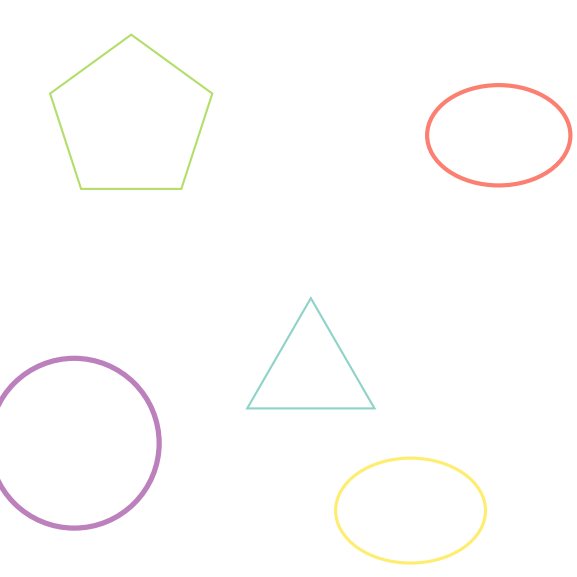[{"shape": "triangle", "thickness": 1, "radius": 0.64, "center": [0.538, 0.356]}, {"shape": "oval", "thickness": 2, "radius": 0.62, "center": [0.864, 0.765]}, {"shape": "pentagon", "thickness": 1, "radius": 0.74, "center": [0.227, 0.791]}, {"shape": "circle", "thickness": 2.5, "radius": 0.74, "center": [0.129, 0.232]}, {"shape": "oval", "thickness": 1.5, "radius": 0.65, "center": [0.711, 0.115]}]